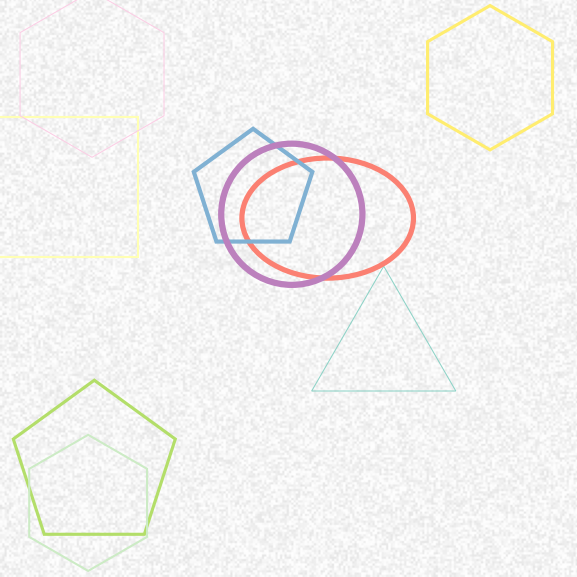[{"shape": "triangle", "thickness": 0.5, "radius": 0.72, "center": [0.664, 0.394]}, {"shape": "square", "thickness": 1, "radius": 0.61, "center": [0.117, 0.675]}, {"shape": "oval", "thickness": 2.5, "radius": 0.74, "center": [0.567, 0.622]}, {"shape": "pentagon", "thickness": 2, "radius": 0.54, "center": [0.438, 0.668]}, {"shape": "pentagon", "thickness": 1.5, "radius": 0.74, "center": [0.163, 0.193]}, {"shape": "hexagon", "thickness": 0.5, "radius": 0.72, "center": [0.159, 0.871]}, {"shape": "circle", "thickness": 3, "radius": 0.61, "center": [0.505, 0.628]}, {"shape": "hexagon", "thickness": 1, "radius": 0.59, "center": [0.153, 0.128]}, {"shape": "hexagon", "thickness": 1.5, "radius": 0.62, "center": [0.849, 0.865]}]